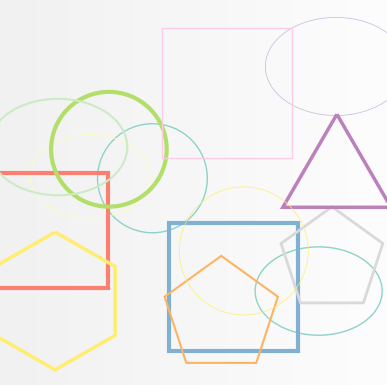[{"shape": "oval", "thickness": 1, "radius": 0.82, "center": [0.822, 0.244]}, {"shape": "circle", "thickness": 1, "radius": 0.71, "center": [0.393, 0.537]}, {"shape": "oval", "thickness": 0.5, "radius": 0.77, "center": [0.233, 0.542]}, {"shape": "oval", "thickness": 0.5, "radius": 0.91, "center": [0.867, 0.827]}, {"shape": "square", "thickness": 3, "radius": 0.75, "center": [0.129, 0.402]}, {"shape": "square", "thickness": 3, "radius": 0.83, "center": [0.603, 0.255]}, {"shape": "pentagon", "thickness": 1.5, "radius": 0.77, "center": [0.571, 0.182]}, {"shape": "circle", "thickness": 3, "radius": 0.75, "center": [0.281, 0.612]}, {"shape": "square", "thickness": 1, "radius": 0.84, "center": [0.586, 0.759]}, {"shape": "pentagon", "thickness": 2, "radius": 0.69, "center": [0.857, 0.325]}, {"shape": "triangle", "thickness": 2.5, "radius": 0.81, "center": [0.869, 0.542]}, {"shape": "oval", "thickness": 1.5, "radius": 0.9, "center": [0.149, 0.618]}, {"shape": "hexagon", "thickness": 2.5, "radius": 0.89, "center": [0.142, 0.218]}, {"shape": "circle", "thickness": 0.5, "radius": 0.83, "center": [0.629, 0.348]}]